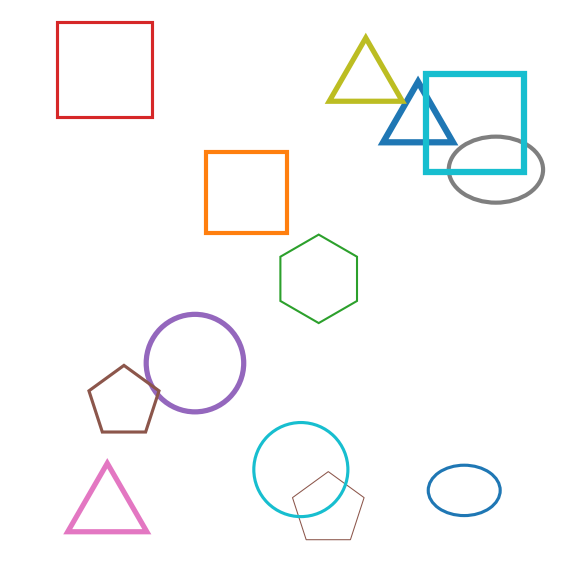[{"shape": "triangle", "thickness": 3, "radius": 0.35, "center": [0.724, 0.788]}, {"shape": "oval", "thickness": 1.5, "radius": 0.31, "center": [0.804, 0.15]}, {"shape": "square", "thickness": 2, "radius": 0.35, "center": [0.427, 0.666]}, {"shape": "hexagon", "thickness": 1, "radius": 0.38, "center": [0.552, 0.516]}, {"shape": "square", "thickness": 1.5, "radius": 0.41, "center": [0.182, 0.879]}, {"shape": "circle", "thickness": 2.5, "radius": 0.42, "center": [0.338, 0.37]}, {"shape": "pentagon", "thickness": 1.5, "radius": 0.32, "center": [0.215, 0.303]}, {"shape": "pentagon", "thickness": 0.5, "radius": 0.33, "center": [0.568, 0.117]}, {"shape": "triangle", "thickness": 2.5, "radius": 0.4, "center": [0.186, 0.118]}, {"shape": "oval", "thickness": 2, "radius": 0.41, "center": [0.859, 0.705]}, {"shape": "triangle", "thickness": 2.5, "radius": 0.37, "center": [0.633, 0.86]}, {"shape": "circle", "thickness": 1.5, "radius": 0.41, "center": [0.521, 0.186]}, {"shape": "square", "thickness": 3, "radius": 0.42, "center": [0.823, 0.786]}]